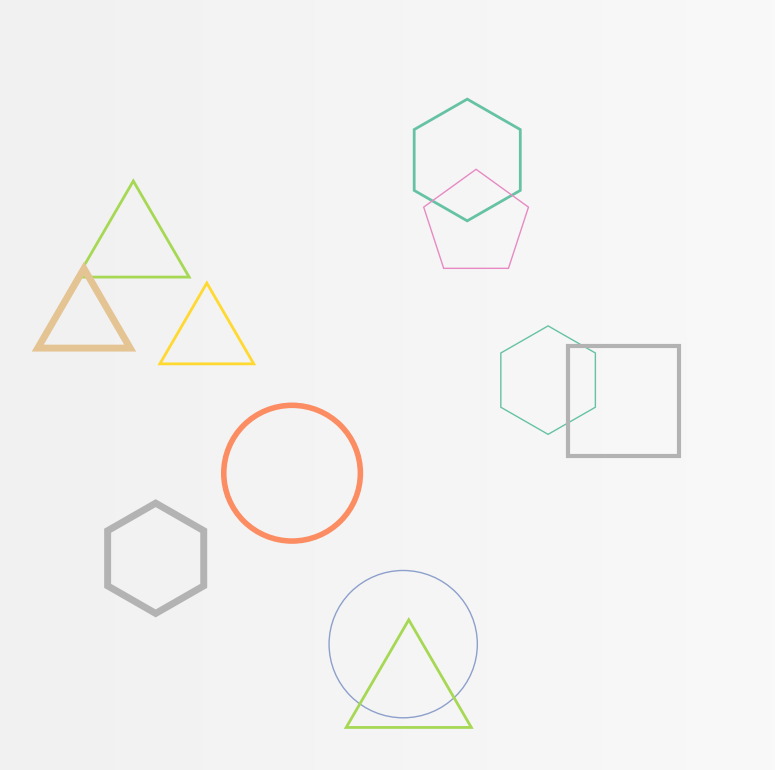[{"shape": "hexagon", "thickness": 0.5, "radius": 0.35, "center": [0.707, 0.506]}, {"shape": "hexagon", "thickness": 1, "radius": 0.4, "center": [0.603, 0.792]}, {"shape": "circle", "thickness": 2, "radius": 0.44, "center": [0.377, 0.385]}, {"shape": "circle", "thickness": 0.5, "radius": 0.48, "center": [0.52, 0.163]}, {"shape": "pentagon", "thickness": 0.5, "radius": 0.36, "center": [0.614, 0.709]}, {"shape": "triangle", "thickness": 1, "radius": 0.47, "center": [0.527, 0.102]}, {"shape": "triangle", "thickness": 1, "radius": 0.42, "center": [0.172, 0.682]}, {"shape": "triangle", "thickness": 1, "radius": 0.35, "center": [0.267, 0.562]}, {"shape": "triangle", "thickness": 2.5, "radius": 0.34, "center": [0.108, 0.582]}, {"shape": "hexagon", "thickness": 2.5, "radius": 0.36, "center": [0.201, 0.275]}, {"shape": "square", "thickness": 1.5, "radius": 0.36, "center": [0.805, 0.479]}]